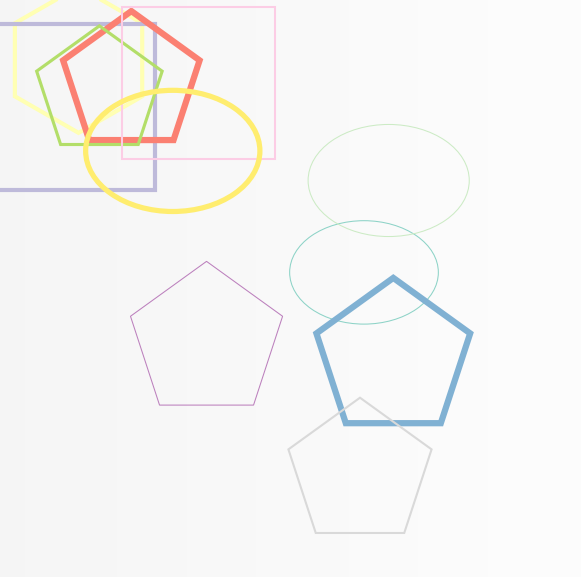[{"shape": "oval", "thickness": 0.5, "radius": 0.64, "center": [0.626, 0.527]}, {"shape": "hexagon", "thickness": 2, "radius": 0.63, "center": [0.135, 0.896]}, {"shape": "square", "thickness": 2, "radius": 0.72, "center": [0.123, 0.813]}, {"shape": "pentagon", "thickness": 3, "radius": 0.62, "center": [0.226, 0.856]}, {"shape": "pentagon", "thickness": 3, "radius": 0.7, "center": [0.677, 0.379]}, {"shape": "pentagon", "thickness": 1.5, "radius": 0.57, "center": [0.171, 0.841]}, {"shape": "square", "thickness": 1, "radius": 0.66, "center": [0.341, 0.855]}, {"shape": "pentagon", "thickness": 1, "radius": 0.65, "center": [0.619, 0.181]}, {"shape": "pentagon", "thickness": 0.5, "radius": 0.69, "center": [0.355, 0.409]}, {"shape": "oval", "thickness": 0.5, "radius": 0.69, "center": [0.669, 0.687]}, {"shape": "oval", "thickness": 2.5, "radius": 0.75, "center": [0.297, 0.738]}]